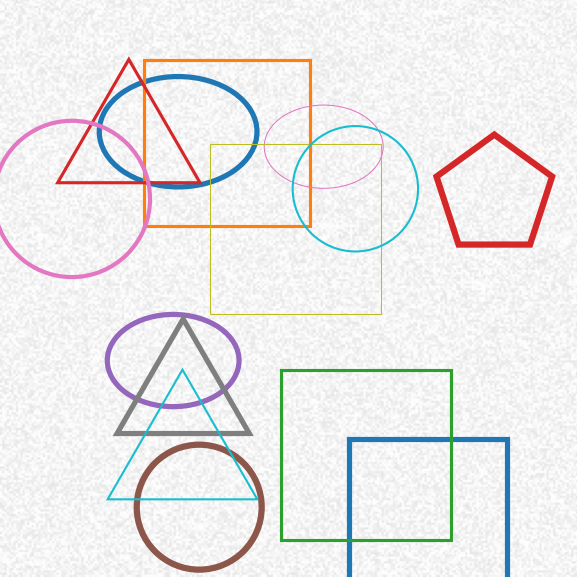[{"shape": "square", "thickness": 2.5, "radius": 0.69, "center": [0.742, 0.102]}, {"shape": "oval", "thickness": 2.5, "radius": 0.68, "center": [0.308, 0.771]}, {"shape": "square", "thickness": 1.5, "radius": 0.72, "center": [0.394, 0.752]}, {"shape": "square", "thickness": 1.5, "radius": 0.74, "center": [0.634, 0.21]}, {"shape": "triangle", "thickness": 1.5, "radius": 0.71, "center": [0.223, 0.754]}, {"shape": "pentagon", "thickness": 3, "radius": 0.53, "center": [0.856, 0.661]}, {"shape": "oval", "thickness": 2.5, "radius": 0.57, "center": [0.3, 0.375]}, {"shape": "circle", "thickness": 3, "radius": 0.54, "center": [0.345, 0.121]}, {"shape": "circle", "thickness": 2, "radius": 0.68, "center": [0.124, 0.655]}, {"shape": "oval", "thickness": 0.5, "radius": 0.51, "center": [0.561, 0.745]}, {"shape": "triangle", "thickness": 2.5, "radius": 0.66, "center": [0.317, 0.315]}, {"shape": "square", "thickness": 0.5, "radius": 0.74, "center": [0.512, 0.602]}, {"shape": "triangle", "thickness": 1, "radius": 0.75, "center": [0.316, 0.209]}, {"shape": "circle", "thickness": 1, "radius": 0.54, "center": [0.615, 0.672]}]